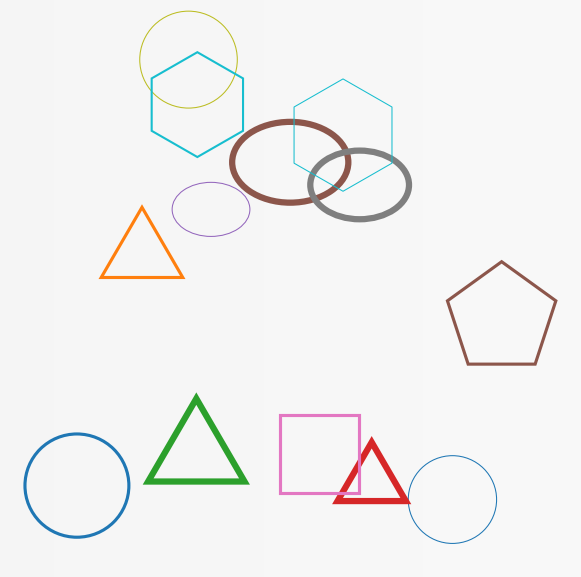[{"shape": "circle", "thickness": 1.5, "radius": 0.45, "center": [0.132, 0.158]}, {"shape": "circle", "thickness": 0.5, "radius": 0.38, "center": [0.778, 0.134]}, {"shape": "triangle", "thickness": 1.5, "radius": 0.4, "center": [0.244, 0.559]}, {"shape": "triangle", "thickness": 3, "radius": 0.48, "center": [0.338, 0.213]}, {"shape": "triangle", "thickness": 3, "radius": 0.34, "center": [0.639, 0.165]}, {"shape": "oval", "thickness": 0.5, "radius": 0.33, "center": [0.363, 0.637]}, {"shape": "pentagon", "thickness": 1.5, "radius": 0.49, "center": [0.863, 0.448]}, {"shape": "oval", "thickness": 3, "radius": 0.5, "center": [0.499, 0.718]}, {"shape": "square", "thickness": 1.5, "radius": 0.34, "center": [0.55, 0.213]}, {"shape": "oval", "thickness": 3, "radius": 0.42, "center": [0.619, 0.679]}, {"shape": "circle", "thickness": 0.5, "radius": 0.42, "center": [0.324, 0.896]}, {"shape": "hexagon", "thickness": 0.5, "radius": 0.49, "center": [0.59, 0.765]}, {"shape": "hexagon", "thickness": 1, "radius": 0.45, "center": [0.34, 0.818]}]